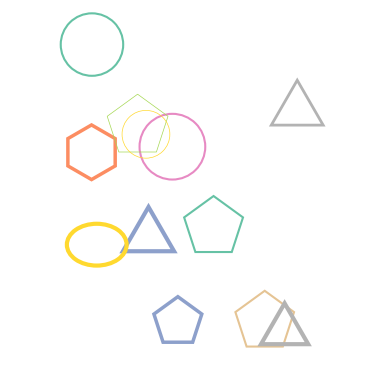[{"shape": "circle", "thickness": 1.5, "radius": 0.41, "center": [0.239, 0.884]}, {"shape": "pentagon", "thickness": 1.5, "radius": 0.4, "center": [0.555, 0.41]}, {"shape": "hexagon", "thickness": 2.5, "radius": 0.35, "center": [0.238, 0.605]}, {"shape": "triangle", "thickness": 3, "radius": 0.38, "center": [0.386, 0.386]}, {"shape": "pentagon", "thickness": 2.5, "radius": 0.33, "center": [0.462, 0.164]}, {"shape": "circle", "thickness": 1.5, "radius": 0.43, "center": [0.448, 0.619]}, {"shape": "pentagon", "thickness": 0.5, "radius": 0.41, "center": [0.357, 0.672]}, {"shape": "oval", "thickness": 3, "radius": 0.39, "center": [0.251, 0.364]}, {"shape": "circle", "thickness": 0.5, "radius": 0.31, "center": [0.379, 0.651]}, {"shape": "pentagon", "thickness": 1.5, "radius": 0.4, "center": [0.688, 0.165]}, {"shape": "triangle", "thickness": 2, "radius": 0.39, "center": [0.772, 0.714]}, {"shape": "triangle", "thickness": 3, "radius": 0.35, "center": [0.739, 0.141]}]